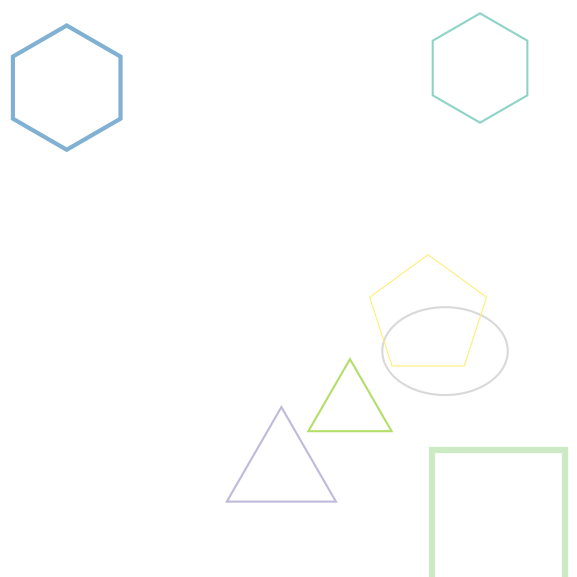[{"shape": "hexagon", "thickness": 1, "radius": 0.47, "center": [0.831, 0.881]}, {"shape": "triangle", "thickness": 1, "radius": 0.55, "center": [0.487, 0.185]}, {"shape": "hexagon", "thickness": 2, "radius": 0.54, "center": [0.116, 0.847]}, {"shape": "triangle", "thickness": 1, "radius": 0.42, "center": [0.606, 0.294]}, {"shape": "oval", "thickness": 1, "radius": 0.54, "center": [0.771, 0.391]}, {"shape": "square", "thickness": 3, "radius": 0.58, "center": [0.863, 0.106]}, {"shape": "pentagon", "thickness": 0.5, "radius": 0.53, "center": [0.741, 0.452]}]